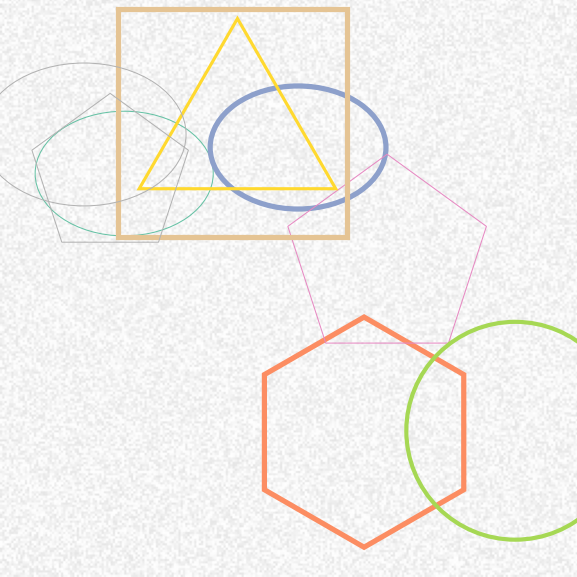[{"shape": "oval", "thickness": 0.5, "radius": 0.77, "center": [0.215, 0.699]}, {"shape": "hexagon", "thickness": 2.5, "radius": 1.0, "center": [0.63, 0.251]}, {"shape": "oval", "thickness": 2.5, "radius": 0.76, "center": [0.516, 0.744]}, {"shape": "pentagon", "thickness": 0.5, "radius": 0.9, "center": [0.67, 0.551]}, {"shape": "circle", "thickness": 2, "radius": 0.94, "center": [0.892, 0.253]}, {"shape": "triangle", "thickness": 1.5, "radius": 0.98, "center": [0.411, 0.771]}, {"shape": "square", "thickness": 2.5, "radius": 0.99, "center": [0.402, 0.786]}, {"shape": "pentagon", "thickness": 0.5, "radius": 0.71, "center": [0.191, 0.695]}, {"shape": "oval", "thickness": 0.5, "radius": 0.88, "center": [0.145, 0.766]}]